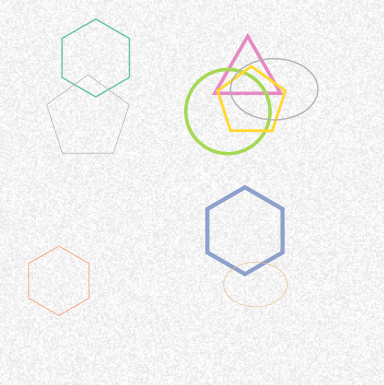[{"shape": "hexagon", "thickness": 1, "radius": 0.51, "center": [0.249, 0.849]}, {"shape": "hexagon", "thickness": 0.5, "radius": 0.45, "center": [0.153, 0.271]}, {"shape": "hexagon", "thickness": 3, "radius": 0.56, "center": [0.636, 0.401]}, {"shape": "triangle", "thickness": 2.5, "radius": 0.49, "center": [0.643, 0.807]}, {"shape": "circle", "thickness": 2.5, "radius": 0.55, "center": [0.592, 0.71]}, {"shape": "pentagon", "thickness": 2, "radius": 0.46, "center": [0.653, 0.735]}, {"shape": "oval", "thickness": 0.5, "radius": 0.41, "center": [0.664, 0.261]}, {"shape": "oval", "thickness": 1, "radius": 0.57, "center": [0.712, 0.768]}, {"shape": "pentagon", "thickness": 0.5, "radius": 0.56, "center": [0.228, 0.693]}]